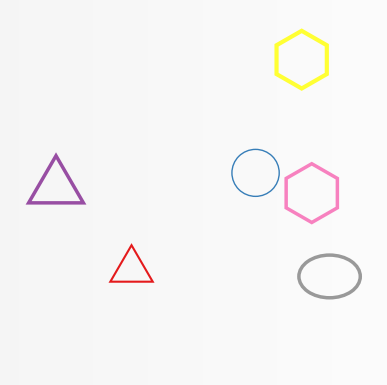[{"shape": "triangle", "thickness": 1.5, "radius": 0.32, "center": [0.339, 0.3]}, {"shape": "circle", "thickness": 1, "radius": 0.31, "center": [0.66, 0.551]}, {"shape": "triangle", "thickness": 2.5, "radius": 0.41, "center": [0.145, 0.514]}, {"shape": "hexagon", "thickness": 3, "radius": 0.37, "center": [0.779, 0.845]}, {"shape": "hexagon", "thickness": 2.5, "radius": 0.38, "center": [0.805, 0.498]}, {"shape": "oval", "thickness": 2.5, "radius": 0.4, "center": [0.851, 0.282]}]